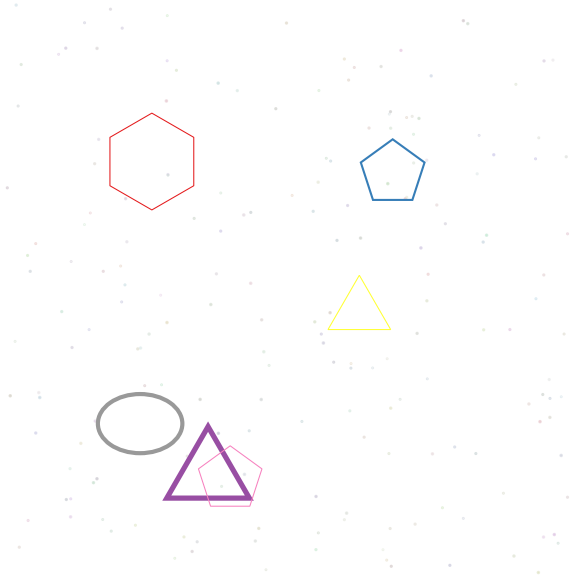[{"shape": "hexagon", "thickness": 0.5, "radius": 0.42, "center": [0.263, 0.719]}, {"shape": "pentagon", "thickness": 1, "radius": 0.29, "center": [0.68, 0.7]}, {"shape": "triangle", "thickness": 2.5, "radius": 0.41, "center": [0.36, 0.178]}, {"shape": "triangle", "thickness": 0.5, "radius": 0.31, "center": [0.622, 0.46]}, {"shape": "pentagon", "thickness": 0.5, "radius": 0.29, "center": [0.399, 0.169]}, {"shape": "oval", "thickness": 2, "radius": 0.37, "center": [0.243, 0.266]}]